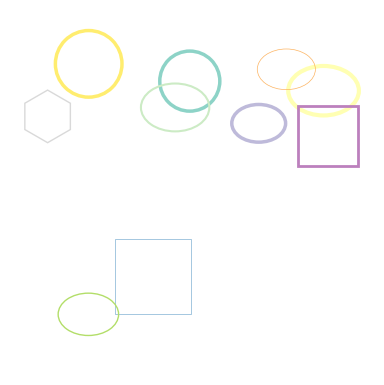[{"shape": "circle", "thickness": 2.5, "radius": 0.39, "center": [0.493, 0.789]}, {"shape": "oval", "thickness": 3, "radius": 0.46, "center": [0.84, 0.764]}, {"shape": "oval", "thickness": 2.5, "radius": 0.35, "center": [0.672, 0.68]}, {"shape": "square", "thickness": 0.5, "radius": 0.49, "center": [0.398, 0.282]}, {"shape": "oval", "thickness": 0.5, "radius": 0.38, "center": [0.744, 0.82]}, {"shape": "oval", "thickness": 1, "radius": 0.39, "center": [0.23, 0.184]}, {"shape": "hexagon", "thickness": 1, "radius": 0.34, "center": [0.124, 0.698]}, {"shape": "square", "thickness": 2, "radius": 0.39, "center": [0.852, 0.646]}, {"shape": "oval", "thickness": 1.5, "radius": 0.44, "center": [0.455, 0.721]}, {"shape": "circle", "thickness": 2.5, "radius": 0.43, "center": [0.23, 0.834]}]